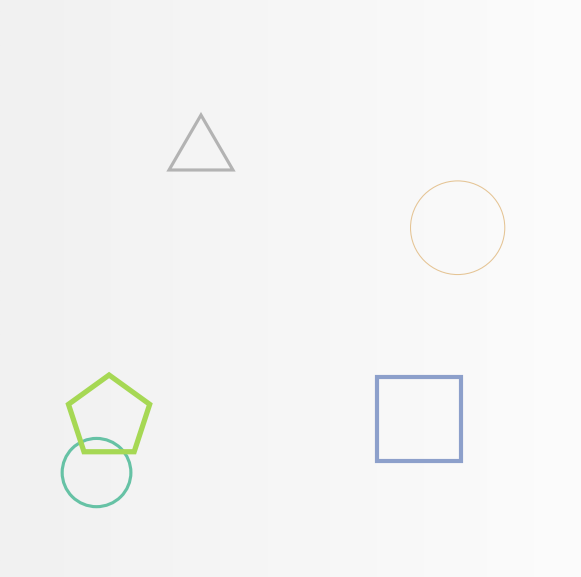[{"shape": "circle", "thickness": 1.5, "radius": 0.3, "center": [0.166, 0.181]}, {"shape": "square", "thickness": 2, "radius": 0.36, "center": [0.721, 0.273]}, {"shape": "pentagon", "thickness": 2.5, "radius": 0.37, "center": [0.188, 0.276]}, {"shape": "circle", "thickness": 0.5, "radius": 0.41, "center": [0.787, 0.605]}, {"shape": "triangle", "thickness": 1.5, "radius": 0.32, "center": [0.346, 0.737]}]